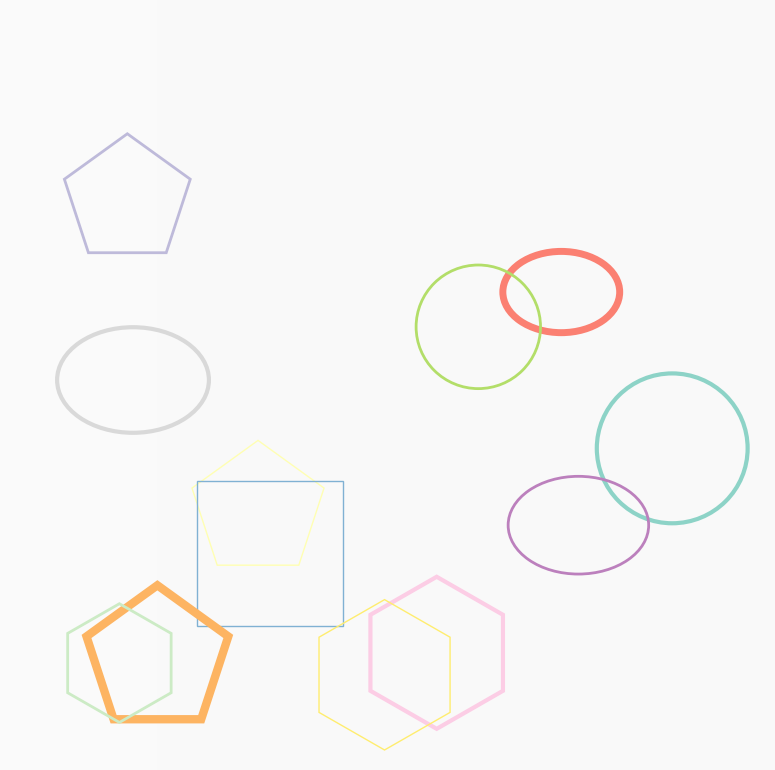[{"shape": "circle", "thickness": 1.5, "radius": 0.49, "center": [0.867, 0.418]}, {"shape": "pentagon", "thickness": 0.5, "radius": 0.45, "center": [0.333, 0.338]}, {"shape": "pentagon", "thickness": 1, "radius": 0.43, "center": [0.164, 0.741]}, {"shape": "oval", "thickness": 2.5, "radius": 0.38, "center": [0.724, 0.621]}, {"shape": "square", "thickness": 0.5, "radius": 0.47, "center": [0.349, 0.281]}, {"shape": "pentagon", "thickness": 3, "radius": 0.48, "center": [0.203, 0.144]}, {"shape": "circle", "thickness": 1, "radius": 0.4, "center": [0.617, 0.576]}, {"shape": "hexagon", "thickness": 1.5, "radius": 0.49, "center": [0.563, 0.152]}, {"shape": "oval", "thickness": 1.5, "radius": 0.49, "center": [0.172, 0.506]}, {"shape": "oval", "thickness": 1, "radius": 0.45, "center": [0.746, 0.318]}, {"shape": "hexagon", "thickness": 1, "radius": 0.39, "center": [0.154, 0.139]}, {"shape": "hexagon", "thickness": 0.5, "radius": 0.49, "center": [0.496, 0.124]}]